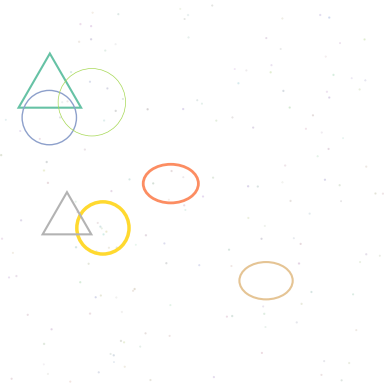[{"shape": "triangle", "thickness": 1.5, "radius": 0.47, "center": [0.129, 0.767]}, {"shape": "oval", "thickness": 2, "radius": 0.36, "center": [0.444, 0.523]}, {"shape": "circle", "thickness": 1, "radius": 0.35, "center": [0.128, 0.695]}, {"shape": "circle", "thickness": 0.5, "radius": 0.44, "center": [0.239, 0.734]}, {"shape": "circle", "thickness": 2.5, "radius": 0.34, "center": [0.267, 0.408]}, {"shape": "oval", "thickness": 1.5, "radius": 0.35, "center": [0.691, 0.271]}, {"shape": "triangle", "thickness": 1.5, "radius": 0.37, "center": [0.174, 0.428]}]